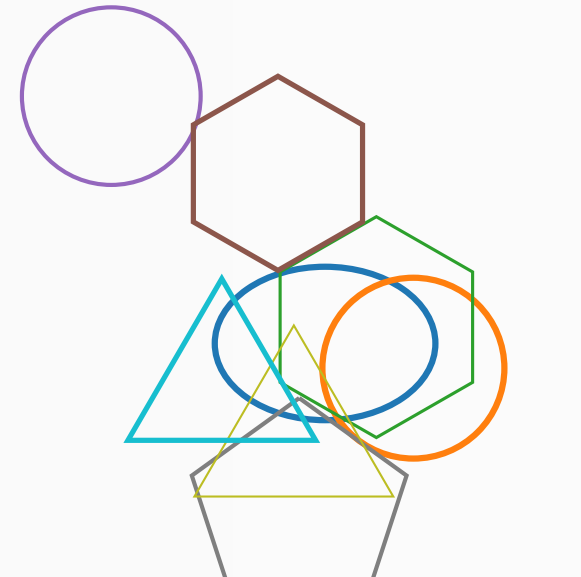[{"shape": "oval", "thickness": 3, "radius": 0.95, "center": [0.559, 0.404]}, {"shape": "circle", "thickness": 3, "radius": 0.78, "center": [0.711, 0.362]}, {"shape": "hexagon", "thickness": 1.5, "radius": 0.96, "center": [0.648, 0.433]}, {"shape": "circle", "thickness": 2, "radius": 0.77, "center": [0.191, 0.833]}, {"shape": "hexagon", "thickness": 2.5, "radius": 0.84, "center": [0.478, 0.699]}, {"shape": "pentagon", "thickness": 2, "radius": 0.97, "center": [0.515, 0.116]}, {"shape": "triangle", "thickness": 1, "radius": 0.99, "center": [0.506, 0.238]}, {"shape": "triangle", "thickness": 2.5, "radius": 0.93, "center": [0.382, 0.33]}]